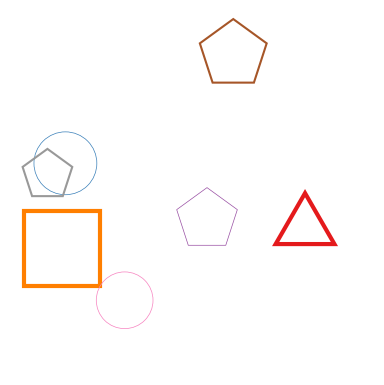[{"shape": "triangle", "thickness": 3, "radius": 0.44, "center": [0.792, 0.41]}, {"shape": "circle", "thickness": 0.5, "radius": 0.41, "center": [0.17, 0.576]}, {"shape": "pentagon", "thickness": 0.5, "radius": 0.41, "center": [0.538, 0.43]}, {"shape": "square", "thickness": 3, "radius": 0.49, "center": [0.161, 0.355]}, {"shape": "pentagon", "thickness": 1.5, "radius": 0.46, "center": [0.606, 0.859]}, {"shape": "circle", "thickness": 0.5, "radius": 0.37, "center": [0.324, 0.22]}, {"shape": "pentagon", "thickness": 1.5, "radius": 0.34, "center": [0.123, 0.545]}]